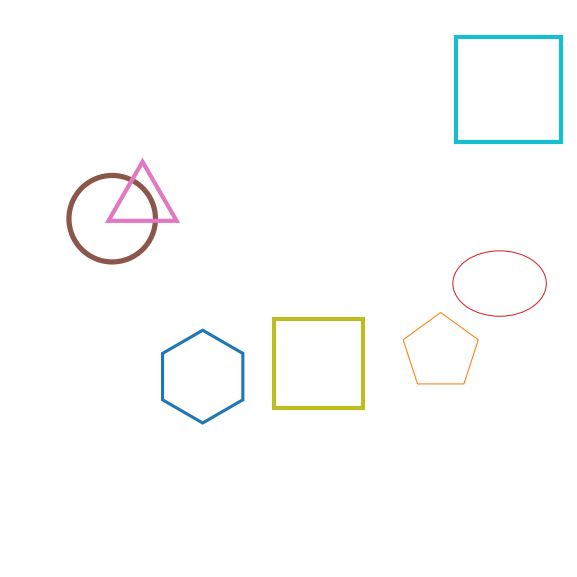[{"shape": "hexagon", "thickness": 1.5, "radius": 0.4, "center": [0.351, 0.347]}, {"shape": "pentagon", "thickness": 0.5, "radius": 0.34, "center": [0.763, 0.39]}, {"shape": "oval", "thickness": 0.5, "radius": 0.4, "center": [0.865, 0.508]}, {"shape": "circle", "thickness": 2.5, "radius": 0.37, "center": [0.194, 0.62]}, {"shape": "triangle", "thickness": 2, "radius": 0.34, "center": [0.247, 0.651]}, {"shape": "square", "thickness": 2, "radius": 0.38, "center": [0.551, 0.37]}, {"shape": "square", "thickness": 2, "radius": 0.45, "center": [0.881, 0.844]}]